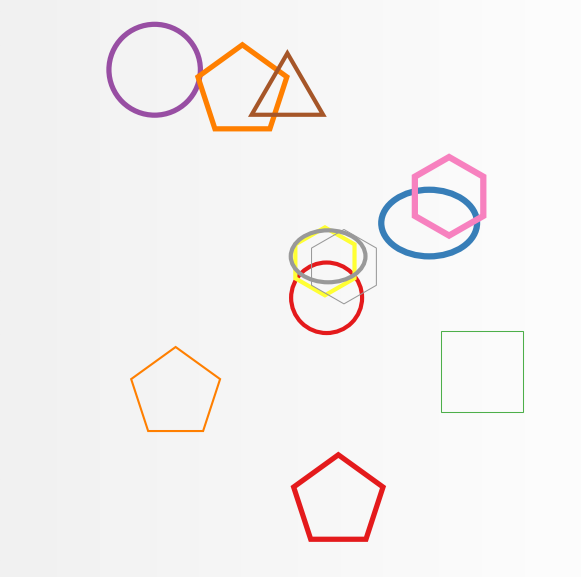[{"shape": "circle", "thickness": 2, "radius": 0.31, "center": [0.562, 0.483]}, {"shape": "pentagon", "thickness": 2.5, "radius": 0.4, "center": [0.582, 0.131]}, {"shape": "oval", "thickness": 3, "radius": 0.41, "center": [0.738, 0.613]}, {"shape": "square", "thickness": 0.5, "radius": 0.35, "center": [0.83, 0.356]}, {"shape": "circle", "thickness": 2.5, "radius": 0.39, "center": [0.266, 0.878]}, {"shape": "pentagon", "thickness": 2.5, "radius": 0.4, "center": [0.417, 0.841]}, {"shape": "pentagon", "thickness": 1, "radius": 0.4, "center": [0.302, 0.318]}, {"shape": "hexagon", "thickness": 2, "radius": 0.29, "center": [0.559, 0.547]}, {"shape": "triangle", "thickness": 2, "radius": 0.36, "center": [0.494, 0.836]}, {"shape": "hexagon", "thickness": 3, "radius": 0.34, "center": [0.773, 0.659]}, {"shape": "oval", "thickness": 2, "radius": 0.32, "center": [0.565, 0.555]}, {"shape": "hexagon", "thickness": 0.5, "radius": 0.32, "center": [0.592, 0.537]}]